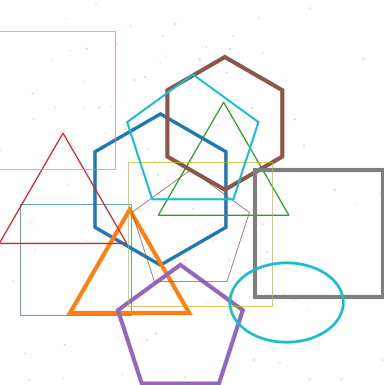[{"shape": "hexagon", "thickness": 2.5, "radius": 0.98, "center": [0.417, 0.508]}, {"shape": "square", "thickness": 0.5, "radius": 0.72, "center": [0.196, 0.325]}, {"shape": "triangle", "thickness": 3, "radius": 0.89, "center": [0.337, 0.276]}, {"shape": "triangle", "thickness": 1, "radius": 0.98, "center": [0.581, 0.539]}, {"shape": "triangle", "thickness": 1, "radius": 0.96, "center": [0.164, 0.463]}, {"shape": "pentagon", "thickness": 3, "radius": 0.85, "center": [0.468, 0.142]}, {"shape": "hexagon", "thickness": 3, "radius": 0.86, "center": [0.584, 0.679]}, {"shape": "pentagon", "thickness": 0.5, "radius": 0.8, "center": [0.495, 0.399]}, {"shape": "square", "thickness": 0.5, "radius": 0.89, "center": [0.12, 0.74]}, {"shape": "square", "thickness": 3, "radius": 0.83, "center": [0.829, 0.394]}, {"shape": "square", "thickness": 0.5, "radius": 0.94, "center": [0.52, 0.393]}, {"shape": "oval", "thickness": 2, "radius": 0.74, "center": [0.744, 0.214]}, {"shape": "pentagon", "thickness": 1.5, "radius": 0.9, "center": [0.501, 0.627]}]